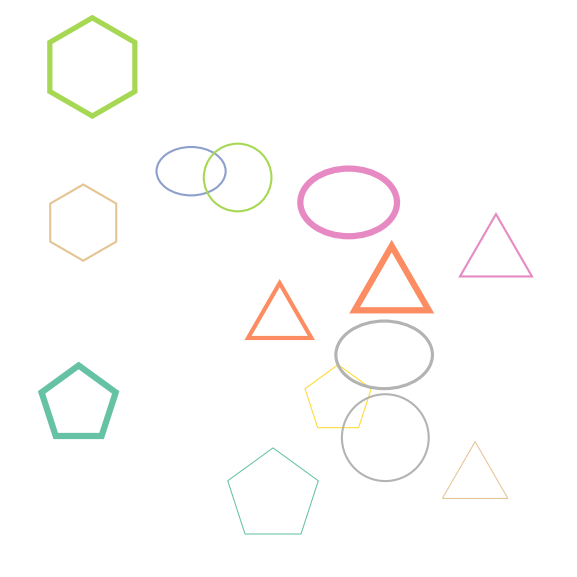[{"shape": "pentagon", "thickness": 0.5, "radius": 0.41, "center": [0.473, 0.141]}, {"shape": "pentagon", "thickness": 3, "radius": 0.34, "center": [0.136, 0.299]}, {"shape": "triangle", "thickness": 3, "radius": 0.37, "center": [0.678, 0.499]}, {"shape": "triangle", "thickness": 2, "radius": 0.32, "center": [0.484, 0.446]}, {"shape": "oval", "thickness": 1, "radius": 0.3, "center": [0.331, 0.703]}, {"shape": "triangle", "thickness": 1, "radius": 0.36, "center": [0.859, 0.556]}, {"shape": "oval", "thickness": 3, "radius": 0.42, "center": [0.604, 0.649]}, {"shape": "circle", "thickness": 1, "radius": 0.29, "center": [0.411, 0.692]}, {"shape": "hexagon", "thickness": 2.5, "radius": 0.43, "center": [0.16, 0.883]}, {"shape": "pentagon", "thickness": 0.5, "radius": 0.3, "center": [0.586, 0.307]}, {"shape": "hexagon", "thickness": 1, "radius": 0.33, "center": [0.144, 0.614]}, {"shape": "triangle", "thickness": 0.5, "radius": 0.33, "center": [0.823, 0.169]}, {"shape": "circle", "thickness": 1, "radius": 0.38, "center": [0.667, 0.241]}, {"shape": "oval", "thickness": 1.5, "radius": 0.42, "center": [0.665, 0.385]}]